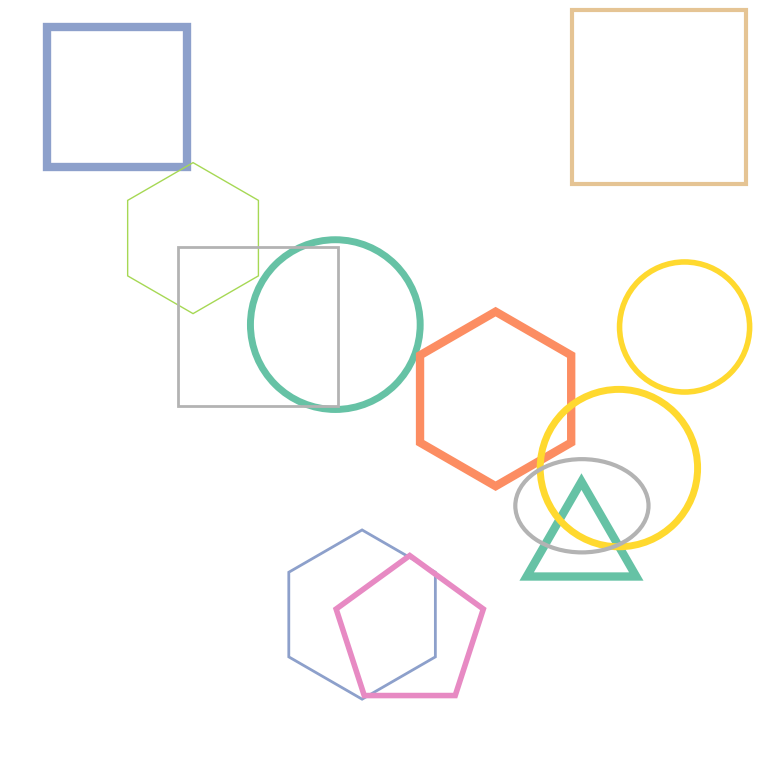[{"shape": "triangle", "thickness": 3, "radius": 0.41, "center": [0.755, 0.292]}, {"shape": "circle", "thickness": 2.5, "radius": 0.55, "center": [0.435, 0.578]}, {"shape": "hexagon", "thickness": 3, "radius": 0.57, "center": [0.644, 0.482]}, {"shape": "square", "thickness": 3, "radius": 0.46, "center": [0.152, 0.874]}, {"shape": "hexagon", "thickness": 1, "radius": 0.55, "center": [0.47, 0.202]}, {"shape": "pentagon", "thickness": 2, "radius": 0.5, "center": [0.532, 0.178]}, {"shape": "hexagon", "thickness": 0.5, "radius": 0.49, "center": [0.251, 0.691]}, {"shape": "circle", "thickness": 2, "radius": 0.42, "center": [0.889, 0.575]}, {"shape": "circle", "thickness": 2.5, "radius": 0.51, "center": [0.804, 0.392]}, {"shape": "square", "thickness": 1.5, "radius": 0.57, "center": [0.856, 0.874]}, {"shape": "square", "thickness": 1, "radius": 0.52, "center": [0.335, 0.576]}, {"shape": "oval", "thickness": 1.5, "radius": 0.43, "center": [0.756, 0.343]}]